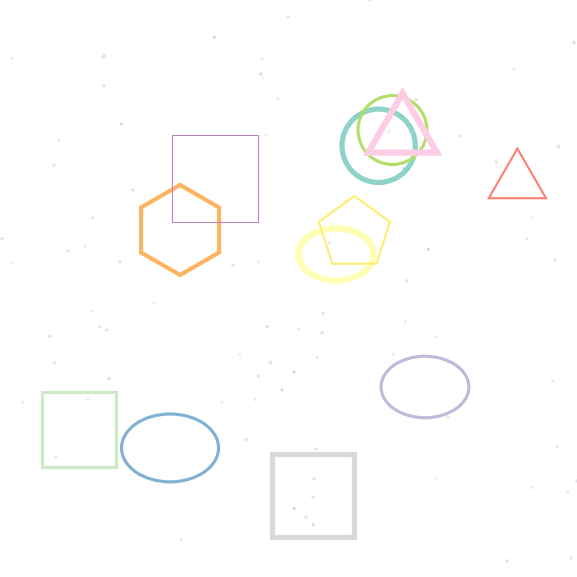[{"shape": "circle", "thickness": 2.5, "radius": 0.32, "center": [0.656, 0.747]}, {"shape": "oval", "thickness": 3, "radius": 0.32, "center": [0.582, 0.559]}, {"shape": "oval", "thickness": 1.5, "radius": 0.38, "center": [0.736, 0.329]}, {"shape": "triangle", "thickness": 1, "radius": 0.29, "center": [0.896, 0.685]}, {"shape": "oval", "thickness": 1.5, "radius": 0.42, "center": [0.294, 0.223]}, {"shape": "hexagon", "thickness": 2, "radius": 0.39, "center": [0.312, 0.601]}, {"shape": "circle", "thickness": 1.5, "radius": 0.3, "center": [0.68, 0.774]}, {"shape": "triangle", "thickness": 3, "radius": 0.34, "center": [0.697, 0.769]}, {"shape": "square", "thickness": 2.5, "radius": 0.36, "center": [0.542, 0.142]}, {"shape": "square", "thickness": 0.5, "radius": 0.37, "center": [0.372, 0.69]}, {"shape": "square", "thickness": 1.5, "radius": 0.32, "center": [0.137, 0.256]}, {"shape": "pentagon", "thickness": 1, "radius": 0.32, "center": [0.614, 0.595]}]